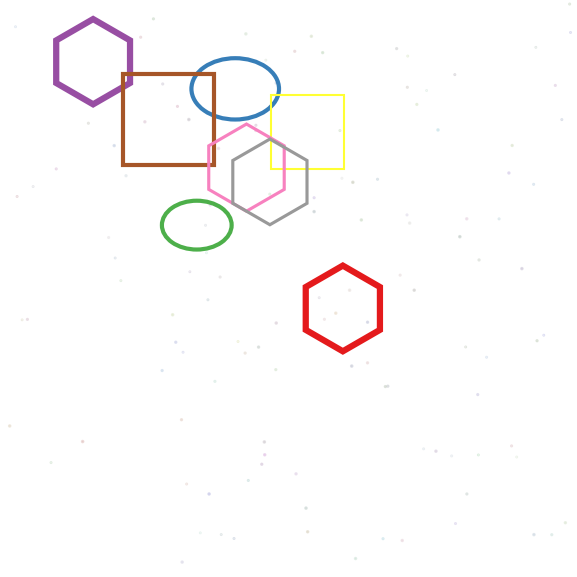[{"shape": "hexagon", "thickness": 3, "radius": 0.37, "center": [0.594, 0.465]}, {"shape": "oval", "thickness": 2, "radius": 0.38, "center": [0.407, 0.845]}, {"shape": "oval", "thickness": 2, "radius": 0.3, "center": [0.341, 0.609]}, {"shape": "hexagon", "thickness": 3, "radius": 0.37, "center": [0.161, 0.892]}, {"shape": "square", "thickness": 1, "radius": 0.32, "center": [0.532, 0.77]}, {"shape": "square", "thickness": 2, "radius": 0.4, "center": [0.292, 0.792]}, {"shape": "hexagon", "thickness": 1.5, "radius": 0.38, "center": [0.427, 0.709]}, {"shape": "hexagon", "thickness": 1.5, "radius": 0.37, "center": [0.467, 0.684]}]